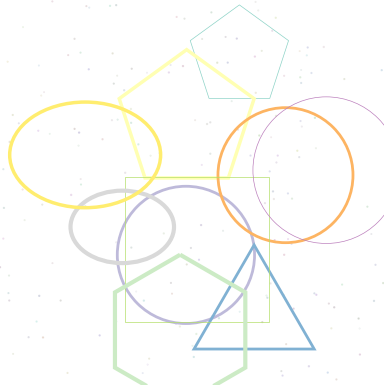[{"shape": "pentagon", "thickness": 0.5, "radius": 0.67, "center": [0.622, 0.853]}, {"shape": "pentagon", "thickness": 2.5, "radius": 0.92, "center": [0.485, 0.687]}, {"shape": "circle", "thickness": 2, "radius": 0.89, "center": [0.483, 0.338]}, {"shape": "triangle", "thickness": 2, "radius": 0.9, "center": [0.66, 0.183]}, {"shape": "circle", "thickness": 2, "radius": 0.88, "center": [0.741, 0.545]}, {"shape": "square", "thickness": 0.5, "radius": 0.94, "center": [0.512, 0.352]}, {"shape": "oval", "thickness": 3, "radius": 0.67, "center": [0.318, 0.411]}, {"shape": "circle", "thickness": 0.5, "radius": 0.95, "center": [0.847, 0.558]}, {"shape": "hexagon", "thickness": 3, "radius": 0.98, "center": [0.468, 0.143]}, {"shape": "oval", "thickness": 2.5, "radius": 0.98, "center": [0.221, 0.598]}]